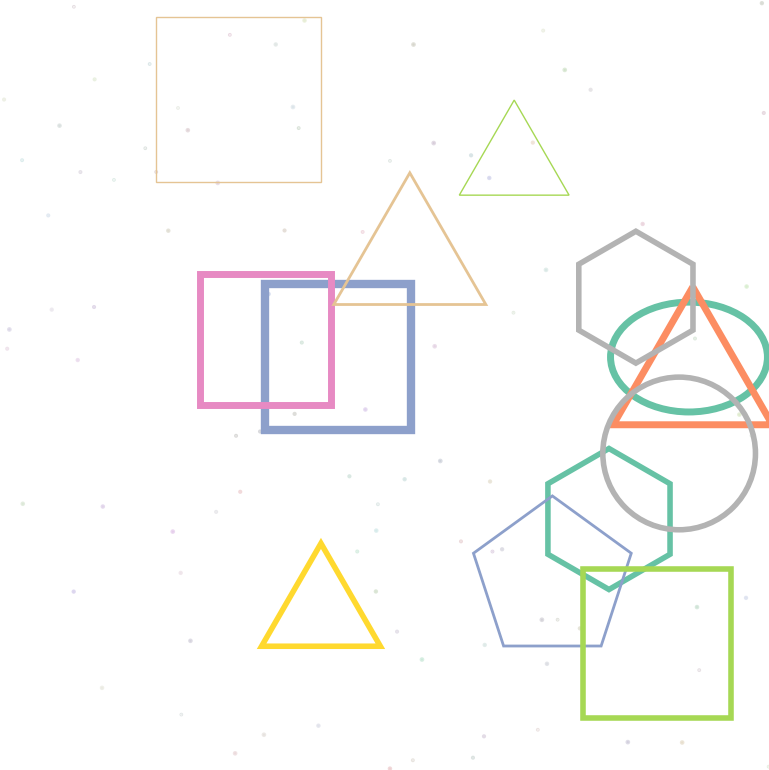[{"shape": "hexagon", "thickness": 2, "radius": 0.46, "center": [0.791, 0.326]}, {"shape": "oval", "thickness": 2.5, "radius": 0.51, "center": [0.895, 0.536]}, {"shape": "triangle", "thickness": 2.5, "radius": 0.6, "center": [0.9, 0.508]}, {"shape": "pentagon", "thickness": 1, "radius": 0.54, "center": [0.717, 0.248]}, {"shape": "square", "thickness": 3, "radius": 0.47, "center": [0.439, 0.536]}, {"shape": "square", "thickness": 2.5, "radius": 0.43, "center": [0.344, 0.559]}, {"shape": "triangle", "thickness": 0.5, "radius": 0.41, "center": [0.668, 0.788]}, {"shape": "square", "thickness": 2, "radius": 0.48, "center": [0.854, 0.164]}, {"shape": "triangle", "thickness": 2, "radius": 0.45, "center": [0.417, 0.205]}, {"shape": "square", "thickness": 0.5, "radius": 0.54, "center": [0.31, 0.871]}, {"shape": "triangle", "thickness": 1, "radius": 0.57, "center": [0.532, 0.662]}, {"shape": "circle", "thickness": 2, "radius": 0.5, "center": [0.882, 0.411]}, {"shape": "hexagon", "thickness": 2, "radius": 0.43, "center": [0.826, 0.614]}]